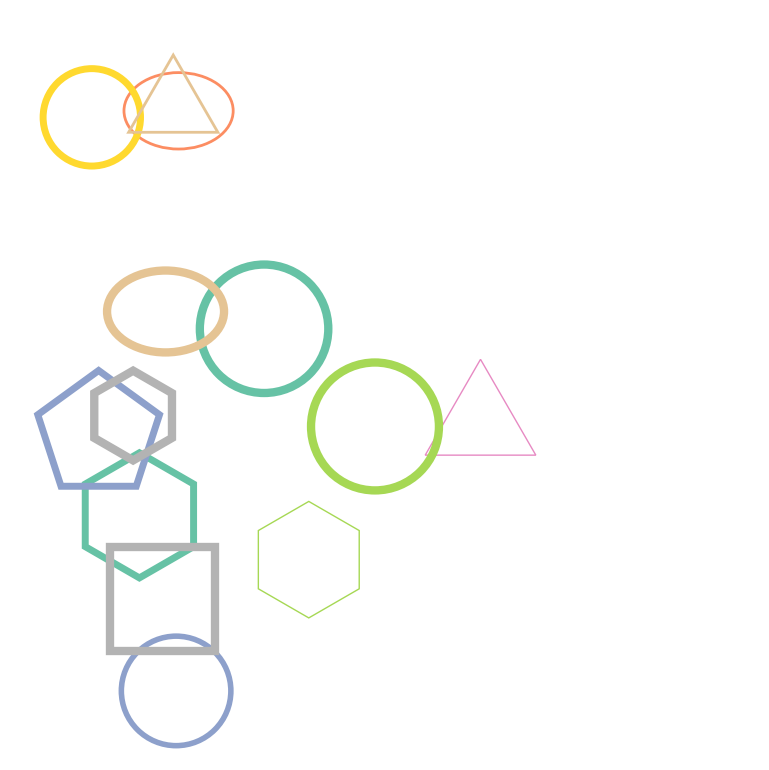[{"shape": "hexagon", "thickness": 2.5, "radius": 0.41, "center": [0.181, 0.331]}, {"shape": "circle", "thickness": 3, "radius": 0.42, "center": [0.343, 0.573]}, {"shape": "oval", "thickness": 1, "radius": 0.35, "center": [0.232, 0.856]}, {"shape": "pentagon", "thickness": 2.5, "radius": 0.42, "center": [0.128, 0.436]}, {"shape": "circle", "thickness": 2, "radius": 0.36, "center": [0.229, 0.103]}, {"shape": "triangle", "thickness": 0.5, "radius": 0.41, "center": [0.624, 0.45]}, {"shape": "circle", "thickness": 3, "radius": 0.42, "center": [0.487, 0.446]}, {"shape": "hexagon", "thickness": 0.5, "radius": 0.38, "center": [0.401, 0.273]}, {"shape": "circle", "thickness": 2.5, "radius": 0.32, "center": [0.119, 0.848]}, {"shape": "triangle", "thickness": 1, "radius": 0.33, "center": [0.225, 0.862]}, {"shape": "oval", "thickness": 3, "radius": 0.38, "center": [0.215, 0.595]}, {"shape": "square", "thickness": 3, "radius": 0.34, "center": [0.211, 0.222]}, {"shape": "hexagon", "thickness": 3, "radius": 0.29, "center": [0.173, 0.46]}]